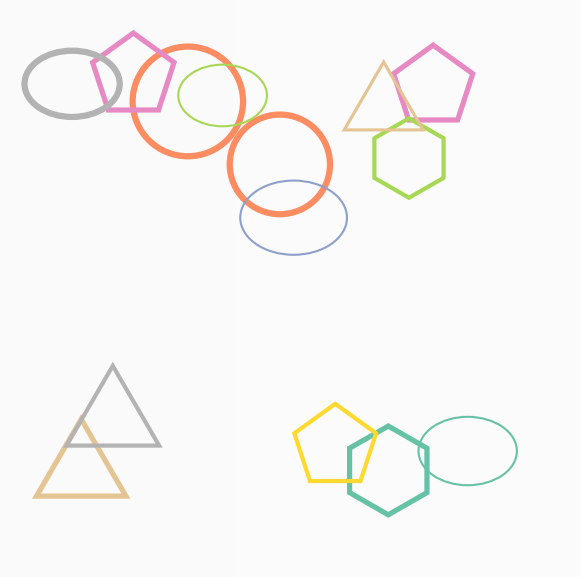[{"shape": "oval", "thickness": 1, "radius": 0.42, "center": [0.805, 0.218]}, {"shape": "hexagon", "thickness": 2.5, "radius": 0.38, "center": [0.668, 0.185]}, {"shape": "circle", "thickness": 3, "radius": 0.47, "center": [0.323, 0.824]}, {"shape": "circle", "thickness": 3, "radius": 0.43, "center": [0.481, 0.714]}, {"shape": "oval", "thickness": 1, "radius": 0.46, "center": [0.505, 0.622]}, {"shape": "pentagon", "thickness": 2.5, "radius": 0.36, "center": [0.745, 0.849]}, {"shape": "pentagon", "thickness": 2.5, "radius": 0.37, "center": [0.229, 0.868]}, {"shape": "oval", "thickness": 1, "radius": 0.38, "center": [0.383, 0.834]}, {"shape": "hexagon", "thickness": 2, "radius": 0.34, "center": [0.704, 0.725]}, {"shape": "pentagon", "thickness": 2, "radius": 0.37, "center": [0.577, 0.226]}, {"shape": "triangle", "thickness": 2.5, "radius": 0.44, "center": [0.14, 0.184]}, {"shape": "triangle", "thickness": 1.5, "radius": 0.39, "center": [0.66, 0.813]}, {"shape": "oval", "thickness": 3, "radius": 0.41, "center": [0.124, 0.854]}, {"shape": "triangle", "thickness": 2, "radius": 0.46, "center": [0.194, 0.274]}]